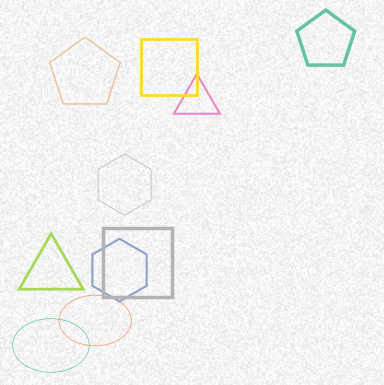[{"shape": "oval", "thickness": 0.5, "radius": 0.5, "center": [0.132, 0.103]}, {"shape": "pentagon", "thickness": 2.5, "radius": 0.4, "center": [0.846, 0.895]}, {"shape": "oval", "thickness": 0.5, "radius": 0.47, "center": [0.247, 0.167]}, {"shape": "hexagon", "thickness": 1.5, "radius": 0.41, "center": [0.31, 0.298]}, {"shape": "triangle", "thickness": 1.5, "radius": 0.35, "center": [0.511, 0.739]}, {"shape": "triangle", "thickness": 2, "radius": 0.48, "center": [0.133, 0.297]}, {"shape": "square", "thickness": 2, "radius": 0.36, "center": [0.44, 0.827]}, {"shape": "pentagon", "thickness": 1, "radius": 0.48, "center": [0.221, 0.808]}, {"shape": "square", "thickness": 2.5, "radius": 0.45, "center": [0.358, 0.318]}, {"shape": "hexagon", "thickness": 0.5, "radius": 0.4, "center": [0.324, 0.521]}]